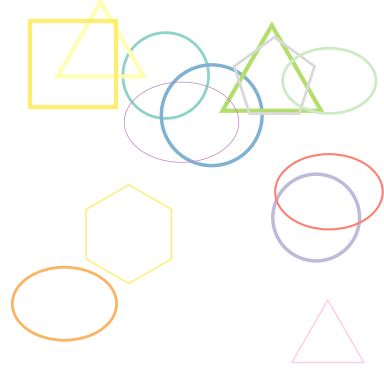[{"shape": "circle", "thickness": 2, "radius": 0.56, "center": [0.43, 0.804]}, {"shape": "triangle", "thickness": 3, "radius": 0.65, "center": [0.261, 0.866]}, {"shape": "circle", "thickness": 2.5, "radius": 0.56, "center": [0.821, 0.435]}, {"shape": "oval", "thickness": 1.5, "radius": 0.7, "center": [0.854, 0.502]}, {"shape": "circle", "thickness": 2.5, "radius": 0.65, "center": [0.55, 0.701]}, {"shape": "oval", "thickness": 2, "radius": 0.68, "center": [0.167, 0.211]}, {"shape": "triangle", "thickness": 3, "radius": 0.74, "center": [0.706, 0.786]}, {"shape": "triangle", "thickness": 1, "radius": 0.54, "center": [0.852, 0.112]}, {"shape": "pentagon", "thickness": 2, "radius": 0.55, "center": [0.713, 0.794]}, {"shape": "oval", "thickness": 0.5, "radius": 0.74, "center": [0.472, 0.683]}, {"shape": "oval", "thickness": 2, "radius": 0.61, "center": [0.855, 0.79]}, {"shape": "square", "thickness": 3, "radius": 0.56, "center": [0.189, 0.834]}, {"shape": "hexagon", "thickness": 1, "radius": 0.64, "center": [0.335, 0.392]}]